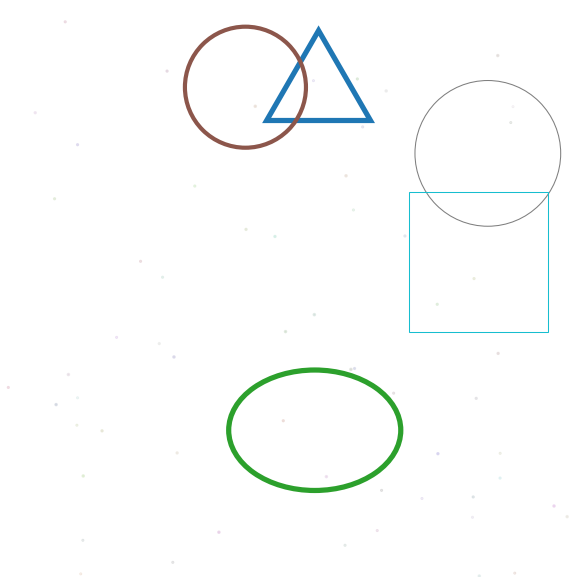[{"shape": "triangle", "thickness": 2.5, "radius": 0.52, "center": [0.552, 0.842]}, {"shape": "oval", "thickness": 2.5, "radius": 0.74, "center": [0.545, 0.254]}, {"shape": "circle", "thickness": 2, "radius": 0.52, "center": [0.425, 0.848]}, {"shape": "circle", "thickness": 0.5, "radius": 0.63, "center": [0.845, 0.734]}, {"shape": "square", "thickness": 0.5, "radius": 0.6, "center": [0.829, 0.545]}]